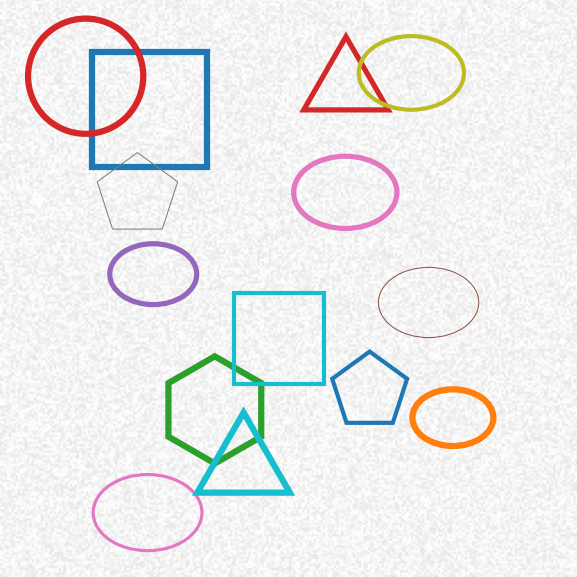[{"shape": "square", "thickness": 3, "radius": 0.5, "center": [0.258, 0.81]}, {"shape": "pentagon", "thickness": 2, "radius": 0.34, "center": [0.64, 0.322]}, {"shape": "oval", "thickness": 3, "radius": 0.35, "center": [0.784, 0.276]}, {"shape": "hexagon", "thickness": 3, "radius": 0.46, "center": [0.372, 0.289]}, {"shape": "circle", "thickness": 3, "radius": 0.5, "center": [0.148, 0.867]}, {"shape": "triangle", "thickness": 2.5, "radius": 0.42, "center": [0.599, 0.851]}, {"shape": "oval", "thickness": 2.5, "radius": 0.38, "center": [0.265, 0.524]}, {"shape": "oval", "thickness": 0.5, "radius": 0.43, "center": [0.742, 0.475]}, {"shape": "oval", "thickness": 1.5, "radius": 0.47, "center": [0.256, 0.112]}, {"shape": "oval", "thickness": 2.5, "radius": 0.45, "center": [0.598, 0.666]}, {"shape": "pentagon", "thickness": 0.5, "radius": 0.37, "center": [0.238, 0.662]}, {"shape": "oval", "thickness": 2, "radius": 0.46, "center": [0.712, 0.873]}, {"shape": "square", "thickness": 2, "radius": 0.39, "center": [0.484, 0.413]}, {"shape": "triangle", "thickness": 3, "radius": 0.46, "center": [0.422, 0.192]}]